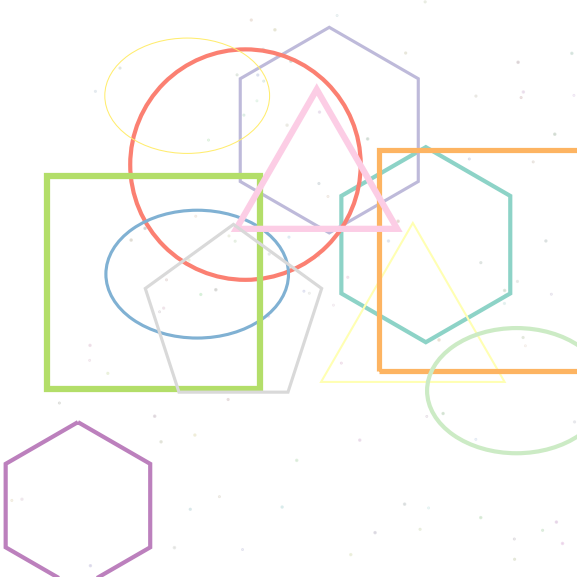[{"shape": "hexagon", "thickness": 2, "radius": 0.84, "center": [0.737, 0.575]}, {"shape": "triangle", "thickness": 1, "radius": 0.92, "center": [0.715, 0.43]}, {"shape": "hexagon", "thickness": 1.5, "radius": 0.89, "center": [0.57, 0.774]}, {"shape": "circle", "thickness": 2, "radius": 1.0, "center": [0.425, 0.714]}, {"shape": "oval", "thickness": 1.5, "radius": 0.79, "center": [0.341, 0.524]}, {"shape": "square", "thickness": 2.5, "radius": 0.96, "center": [0.848, 0.549]}, {"shape": "square", "thickness": 3, "radius": 0.92, "center": [0.266, 0.51]}, {"shape": "triangle", "thickness": 3, "radius": 0.8, "center": [0.548, 0.683]}, {"shape": "pentagon", "thickness": 1.5, "radius": 0.8, "center": [0.404, 0.45]}, {"shape": "hexagon", "thickness": 2, "radius": 0.72, "center": [0.135, 0.124]}, {"shape": "oval", "thickness": 2, "radius": 0.77, "center": [0.894, 0.323]}, {"shape": "oval", "thickness": 0.5, "radius": 0.71, "center": [0.324, 0.833]}]